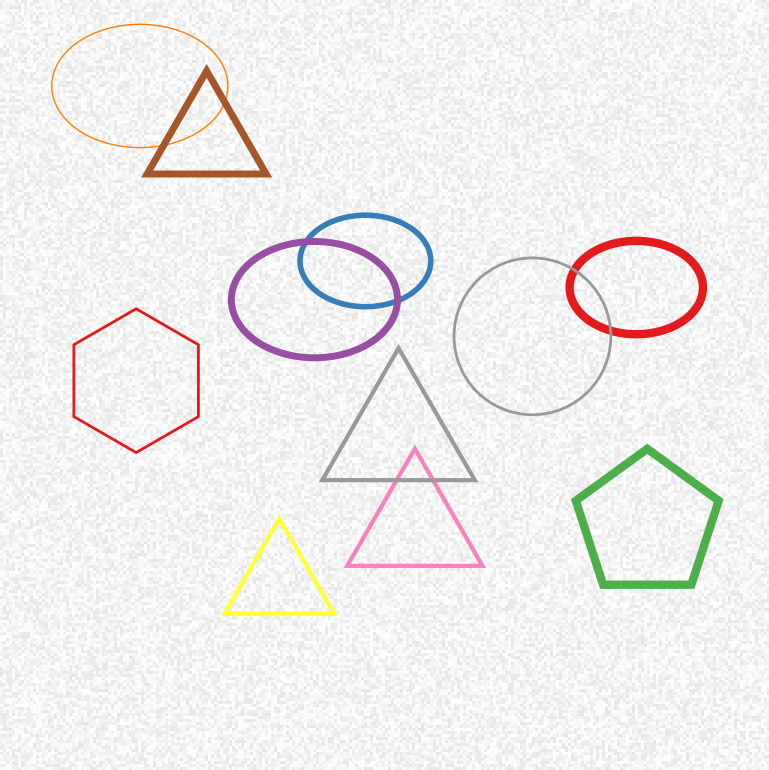[{"shape": "oval", "thickness": 3, "radius": 0.43, "center": [0.826, 0.627]}, {"shape": "hexagon", "thickness": 1, "radius": 0.47, "center": [0.177, 0.506]}, {"shape": "oval", "thickness": 2, "radius": 0.42, "center": [0.475, 0.661]}, {"shape": "pentagon", "thickness": 3, "radius": 0.49, "center": [0.841, 0.32]}, {"shape": "oval", "thickness": 2.5, "radius": 0.54, "center": [0.408, 0.611]}, {"shape": "oval", "thickness": 0.5, "radius": 0.57, "center": [0.182, 0.888]}, {"shape": "triangle", "thickness": 1.5, "radius": 0.41, "center": [0.363, 0.244]}, {"shape": "triangle", "thickness": 2.5, "radius": 0.45, "center": [0.268, 0.819]}, {"shape": "triangle", "thickness": 1.5, "radius": 0.51, "center": [0.539, 0.316]}, {"shape": "triangle", "thickness": 1.5, "radius": 0.57, "center": [0.518, 0.434]}, {"shape": "circle", "thickness": 1, "radius": 0.51, "center": [0.691, 0.563]}]